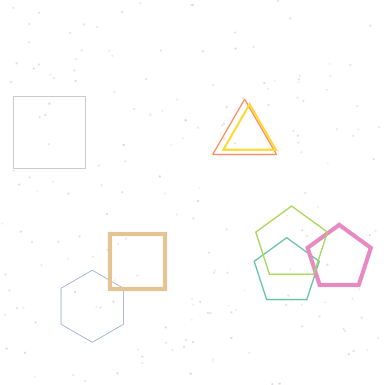[{"shape": "pentagon", "thickness": 1, "radius": 0.44, "center": [0.745, 0.294]}, {"shape": "triangle", "thickness": 1, "radius": 0.48, "center": [0.635, 0.647]}, {"shape": "hexagon", "thickness": 0.5, "radius": 0.47, "center": [0.24, 0.205]}, {"shape": "pentagon", "thickness": 3, "radius": 0.43, "center": [0.881, 0.33]}, {"shape": "pentagon", "thickness": 1, "radius": 0.49, "center": [0.757, 0.367]}, {"shape": "triangle", "thickness": 1.5, "radius": 0.39, "center": [0.648, 0.65]}, {"shape": "square", "thickness": 3, "radius": 0.36, "center": [0.358, 0.322]}, {"shape": "square", "thickness": 0.5, "radius": 0.46, "center": [0.127, 0.657]}]